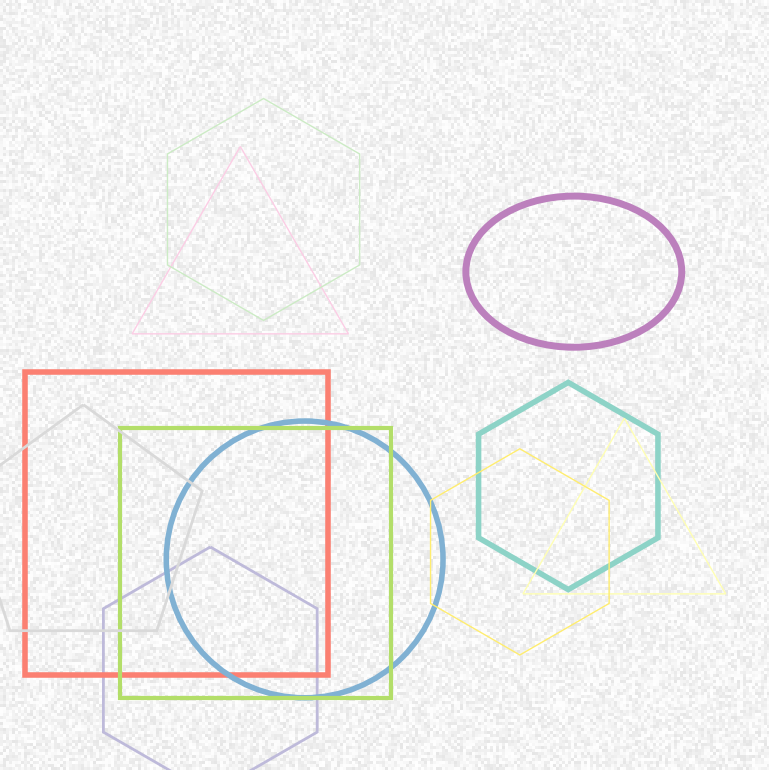[{"shape": "hexagon", "thickness": 2, "radius": 0.67, "center": [0.738, 0.369]}, {"shape": "triangle", "thickness": 0.5, "radius": 0.76, "center": [0.811, 0.305]}, {"shape": "hexagon", "thickness": 1, "radius": 0.8, "center": [0.273, 0.129]}, {"shape": "square", "thickness": 2, "radius": 0.98, "center": [0.229, 0.321]}, {"shape": "circle", "thickness": 2, "radius": 0.9, "center": [0.396, 0.273]}, {"shape": "square", "thickness": 1.5, "radius": 0.88, "center": [0.332, 0.269]}, {"shape": "triangle", "thickness": 0.5, "radius": 0.81, "center": [0.312, 0.648]}, {"shape": "pentagon", "thickness": 1, "radius": 0.81, "center": [0.108, 0.312]}, {"shape": "oval", "thickness": 2.5, "radius": 0.7, "center": [0.745, 0.647]}, {"shape": "hexagon", "thickness": 0.5, "radius": 0.72, "center": [0.342, 0.728]}, {"shape": "hexagon", "thickness": 0.5, "radius": 0.67, "center": [0.675, 0.283]}]